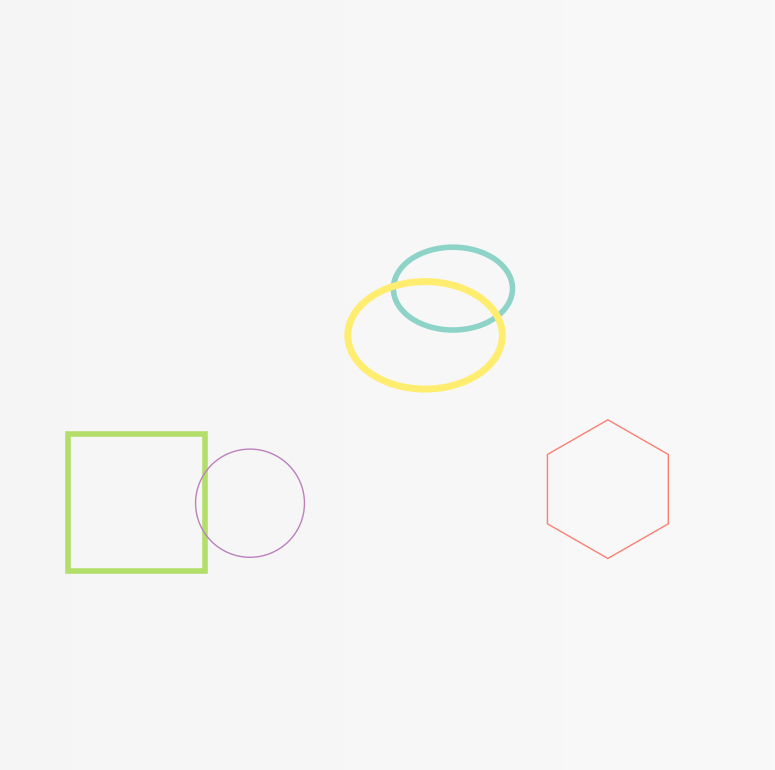[{"shape": "oval", "thickness": 2, "radius": 0.38, "center": [0.584, 0.625]}, {"shape": "hexagon", "thickness": 0.5, "radius": 0.45, "center": [0.784, 0.365]}, {"shape": "square", "thickness": 2, "radius": 0.44, "center": [0.176, 0.347]}, {"shape": "circle", "thickness": 0.5, "radius": 0.35, "center": [0.323, 0.347]}, {"shape": "oval", "thickness": 2.5, "radius": 0.5, "center": [0.548, 0.564]}]